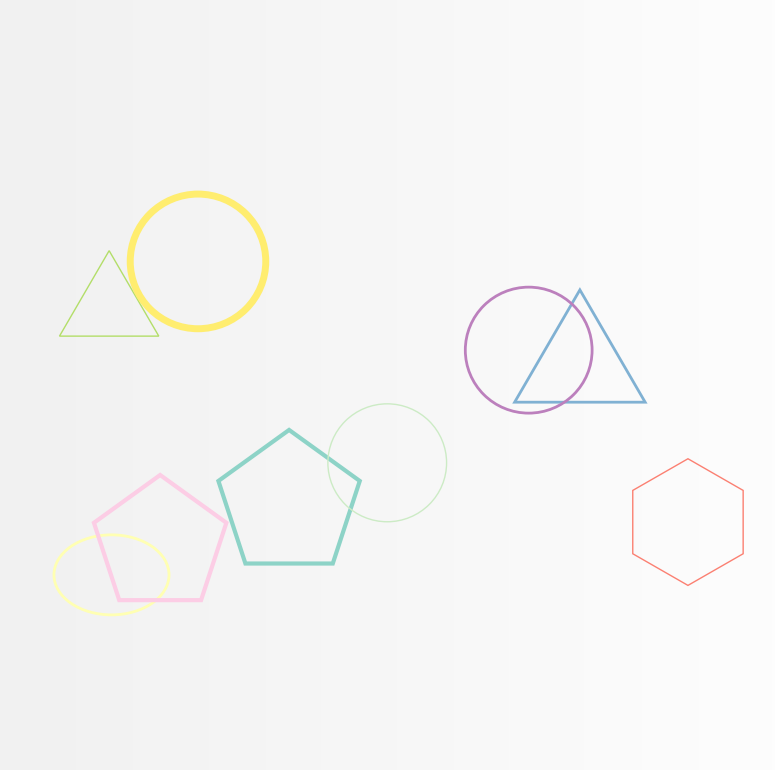[{"shape": "pentagon", "thickness": 1.5, "radius": 0.48, "center": [0.373, 0.346]}, {"shape": "oval", "thickness": 1, "radius": 0.37, "center": [0.144, 0.253]}, {"shape": "hexagon", "thickness": 0.5, "radius": 0.41, "center": [0.888, 0.322]}, {"shape": "triangle", "thickness": 1, "radius": 0.49, "center": [0.748, 0.526]}, {"shape": "triangle", "thickness": 0.5, "radius": 0.37, "center": [0.141, 0.6]}, {"shape": "pentagon", "thickness": 1.5, "radius": 0.45, "center": [0.207, 0.293]}, {"shape": "circle", "thickness": 1, "radius": 0.41, "center": [0.682, 0.545]}, {"shape": "circle", "thickness": 0.5, "radius": 0.38, "center": [0.5, 0.399]}, {"shape": "circle", "thickness": 2.5, "radius": 0.44, "center": [0.255, 0.661]}]